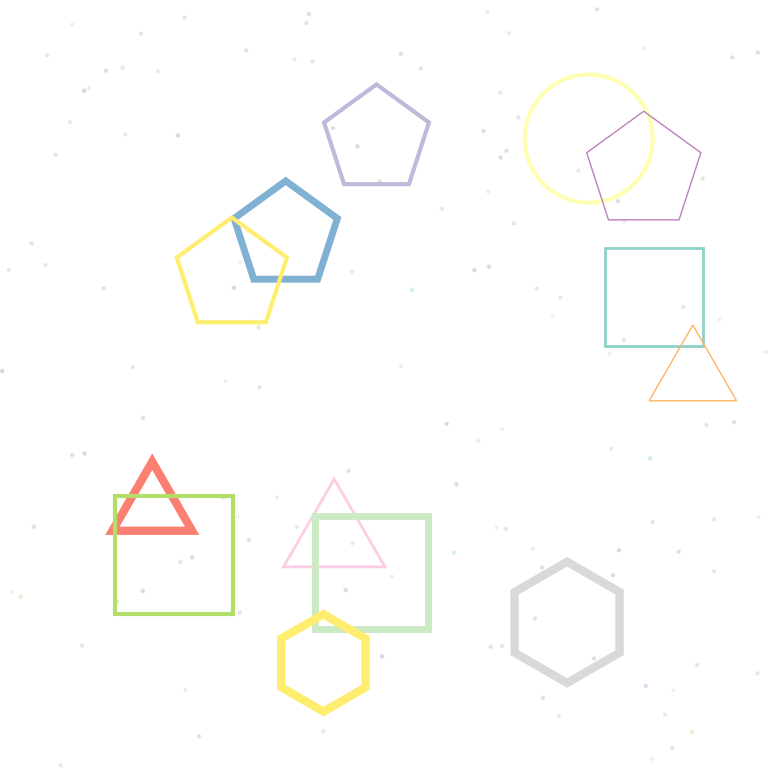[{"shape": "square", "thickness": 1, "radius": 0.32, "center": [0.849, 0.614]}, {"shape": "circle", "thickness": 1.5, "radius": 0.42, "center": [0.765, 0.82]}, {"shape": "pentagon", "thickness": 1.5, "radius": 0.36, "center": [0.489, 0.819]}, {"shape": "triangle", "thickness": 3, "radius": 0.3, "center": [0.198, 0.341]}, {"shape": "pentagon", "thickness": 2.5, "radius": 0.35, "center": [0.371, 0.694]}, {"shape": "triangle", "thickness": 0.5, "radius": 0.33, "center": [0.9, 0.512]}, {"shape": "square", "thickness": 1.5, "radius": 0.38, "center": [0.226, 0.279]}, {"shape": "triangle", "thickness": 1, "radius": 0.38, "center": [0.434, 0.302]}, {"shape": "hexagon", "thickness": 3, "radius": 0.39, "center": [0.736, 0.192]}, {"shape": "pentagon", "thickness": 0.5, "radius": 0.39, "center": [0.836, 0.778]}, {"shape": "square", "thickness": 2.5, "radius": 0.37, "center": [0.483, 0.256]}, {"shape": "hexagon", "thickness": 3, "radius": 0.32, "center": [0.42, 0.139]}, {"shape": "pentagon", "thickness": 1.5, "radius": 0.38, "center": [0.301, 0.642]}]